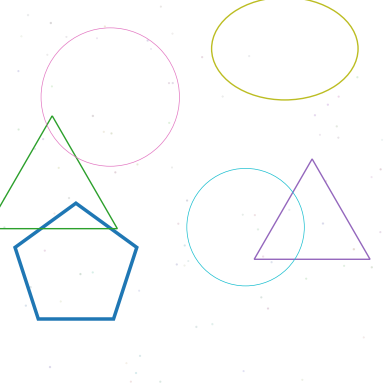[{"shape": "pentagon", "thickness": 2.5, "radius": 0.83, "center": [0.197, 0.306]}, {"shape": "triangle", "thickness": 1, "radius": 0.98, "center": [0.136, 0.504]}, {"shape": "triangle", "thickness": 1, "radius": 0.87, "center": [0.811, 0.413]}, {"shape": "circle", "thickness": 0.5, "radius": 0.9, "center": [0.286, 0.748]}, {"shape": "oval", "thickness": 1, "radius": 0.95, "center": [0.74, 0.874]}, {"shape": "circle", "thickness": 0.5, "radius": 0.76, "center": [0.638, 0.41]}]